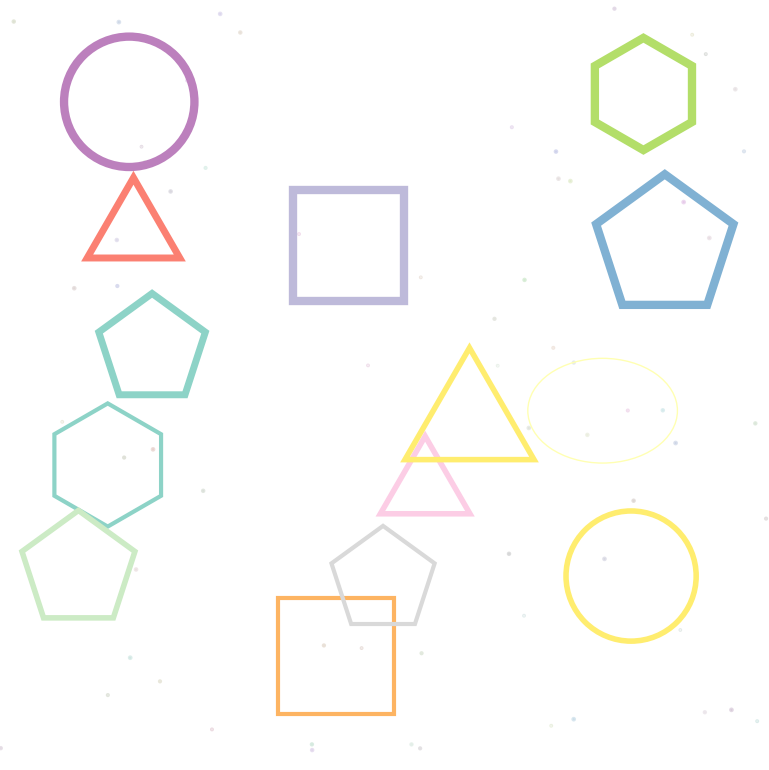[{"shape": "hexagon", "thickness": 1.5, "radius": 0.4, "center": [0.14, 0.396]}, {"shape": "pentagon", "thickness": 2.5, "radius": 0.36, "center": [0.198, 0.546]}, {"shape": "oval", "thickness": 0.5, "radius": 0.49, "center": [0.783, 0.467]}, {"shape": "square", "thickness": 3, "radius": 0.36, "center": [0.453, 0.681]}, {"shape": "triangle", "thickness": 2.5, "radius": 0.35, "center": [0.173, 0.7]}, {"shape": "pentagon", "thickness": 3, "radius": 0.47, "center": [0.863, 0.68]}, {"shape": "square", "thickness": 1.5, "radius": 0.38, "center": [0.436, 0.148]}, {"shape": "hexagon", "thickness": 3, "radius": 0.36, "center": [0.836, 0.878]}, {"shape": "triangle", "thickness": 2, "radius": 0.34, "center": [0.552, 0.366]}, {"shape": "pentagon", "thickness": 1.5, "radius": 0.35, "center": [0.497, 0.247]}, {"shape": "circle", "thickness": 3, "radius": 0.42, "center": [0.168, 0.868]}, {"shape": "pentagon", "thickness": 2, "radius": 0.39, "center": [0.102, 0.26]}, {"shape": "circle", "thickness": 2, "radius": 0.42, "center": [0.82, 0.252]}, {"shape": "triangle", "thickness": 2, "radius": 0.48, "center": [0.61, 0.451]}]